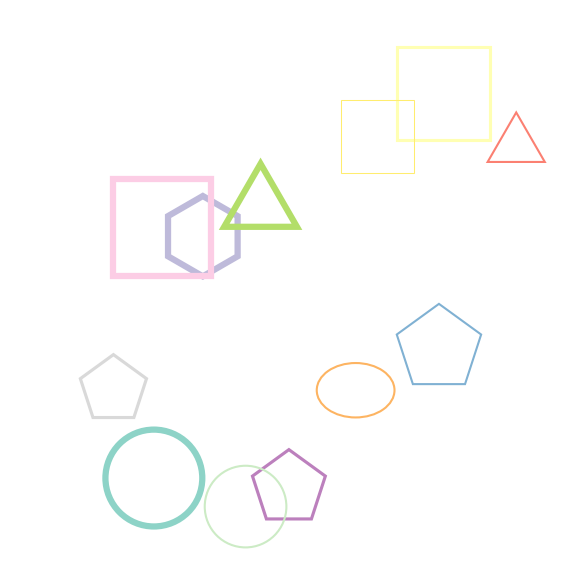[{"shape": "circle", "thickness": 3, "radius": 0.42, "center": [0.266, 0.171]}, {"shape": "square", "thickness": 1.5, "radius": 0.4, "center": [0.768, 0.838]}, {"shape": "hexagon", "thickness": 3, "radius": 0.35, "center": [0.351, 0.59]}, {"shape": "triangle", "thickness": 1, "radius": 0.29, "center": [0.894, 0.747]}, {"shape": "pentagon", "thickness": 1, "radius": 0.38, "center": [0.76, 0.396]}, {"shape": "oval", "thickness": 1, "radius": 0.34, "center": [0.616, 0.323]}, {"shape": "triangle", "thickness": 3, "radius": 0.36, "center": [0.451, 0.643]}, {"shape": "square", "thickness": 3, "radius": 0.42, "center": [0.28, 0.605]}, {"shape": "pentagon", "thickness": 1.5, "radius": 0.3, "center": [0.196, 0.325]}, {"shape": "pentagon", "thickness": 1.5, "radius": 0.33, "center": [0.5, 0.154]}, {"shape": "circle", "thickness": 1, "radius": 0.35, "center": [0.425, 0.122]}, {"shape": "square", "thickness": 0.5, "radius": 0.32, "center": [0.653, 0.763]}]